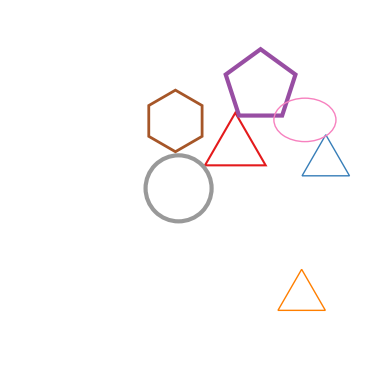[{"shape": "triangle", "thickness": 1.5, "radius": 0.45, "center": [0.611, 0.616]}, {"shape": "triangle", "thickness": 1, "radius": 0.36, "center": [0.846, 0.579]}, {"shape": "pentagon", "thickness": 3, "radius": 0.48, "center": [0.677, 0.777]}, {"shape": "triangle", "thickness": 1, "radius": 0.36, "center": [0.784, 0.229]}, {"shape": "hexagon", "thickness": 2, "radius": 0.4, "center": [0.456, 0.686]}, {"shape": "oval", "thickness": 1, "radius": 0.4, "center": [0.792, 0.689]}, {"shape": "circle", "thickness": 3, "radius": 0.43, "center": [0.464, 0.511]}]